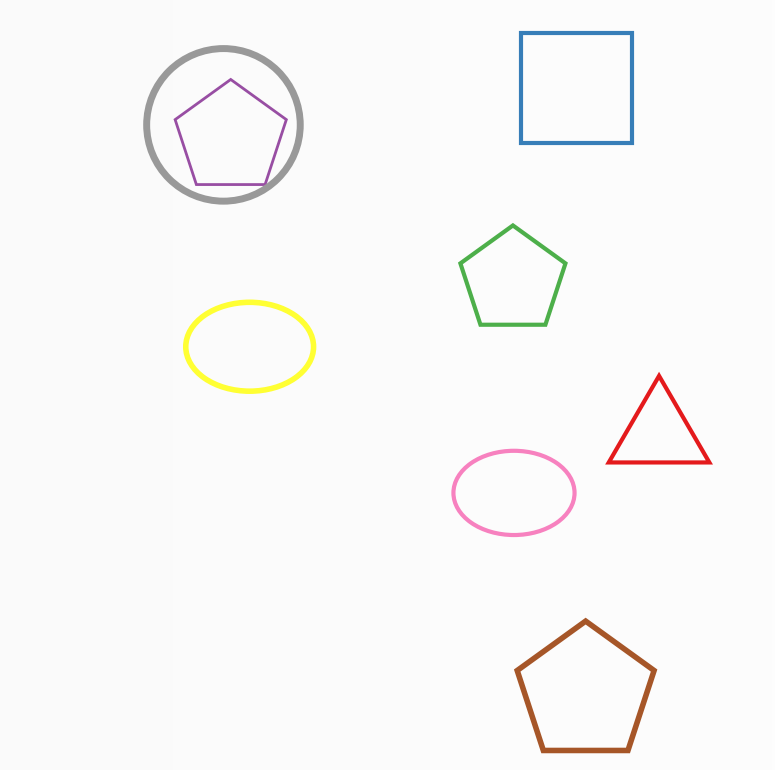[{"shape": "triangle", "thickness": 1.5, "radius": 0.37, "center": [0.85, 0.437]}, {"shape": "square", "thickness": 1.5, "radius": 0.36, "center": [0.744, 0.886]}, {"shape": "pentagon", "thickness": 1.5, "radius": 0.36, "center": [0.662, 0.636]}, {"shape": "pentagon", "thickness": 1, "radius": 0.38, "center": [0.298, 0.821]}, {"shape": "oval", "thickness": 2, "radius": 0.41, "center": [0.322, 0.55]}, {"shape": "pentagon", "thickness": 2, "radius": 0.46, "center": [0.756, 0.1]}, {"shape": "oval", "thickness": 1.5, "radius": 0.39, "center": [0.663, 0.36]}, {"shape": "circle", "thickness": 2.5, "radius": 0.5, "center": [0.288, 0.838]}]